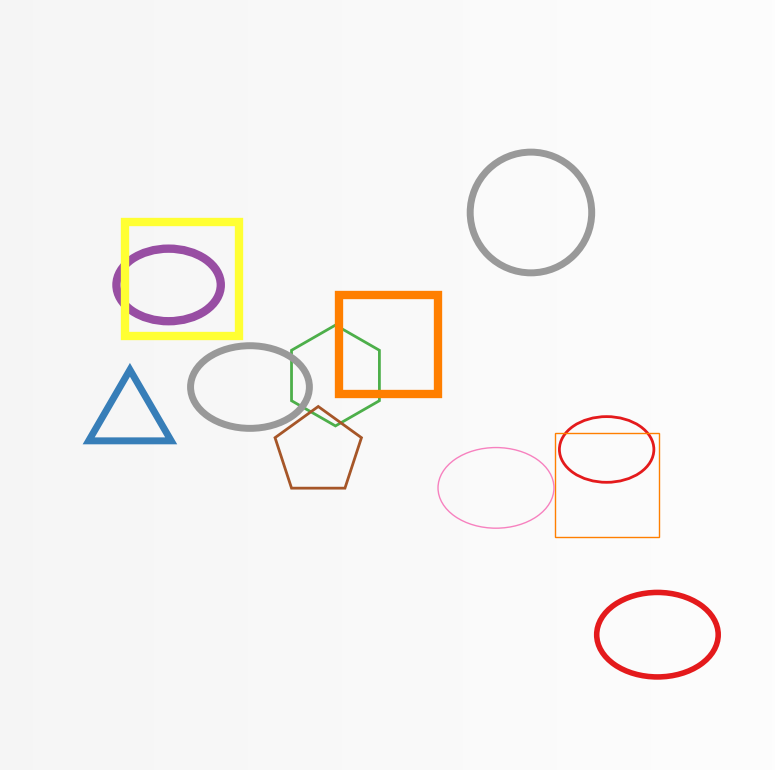[{"shape": "oval", "thickness": 1, "radius": 0.3, "center": [0.783, 0.416]}, {"shape": "oval", "thickness": 2, "radius": 0.39, "center": [0.848, 0.176]}, {"shape": "triangle", "thickness": 2.5, "radius": 0.31, "center": [0.168, 0.458]}, {"shape": "hexagon", "thickness": 1, "radius": 0.33, "center": [0.433, 0.512]}, {"shape": "oval", "thickness": 3, "radius": 0.34, "center": [0.218, 0.63]}, {"shape": "square", "thickness": 3, "radius": 0.32, "center": [0.502, 0.553]}, {"shape": "square", "thickness": 0.5, "radius": 0.34, "center": [0.783, 0.37]}, {"shape": "square", "thickness": 3, "radius": 0.37, "center": [0.235, 0.637]}, {"shape": "pentagon", "thickness": 1, "radius": 0.29, "center": [0.411, 0.413]}, {"shape": "oval", "thickness": 0.5, "radius": 0.37, "center": [0.64, 0.366]}, {"shape": "circle", "thickness": 2.5, "radius": 0.39, "center": [0.685, 0.724]}, {"shape": "oval", "thickness": 2.5, "radius": 0.38, "center": [0.323, 0.497]}]